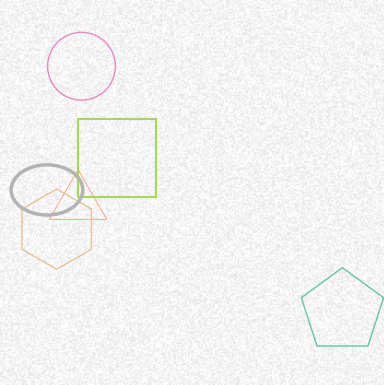[{"shape": "pentagon", "thickness": 1, "radius": 0.56, "center": [0.889, 0.192]}, {"shape": "triangle", "thickness": 0.5, "radius": 0.43, "center": [0.203, 0.473]}, {"shape": "circle", "thickness": 1, "radius": 0.44, "center": [0.212, 0.828]}, {"shape": "square", "thickness": 1.5, "radius": 0.51, "center": [0.304, 0.59]}, {"shape": "hexagon", "thickness": 1, "radius": 0.52, "center": [0.147, 0.405]}, {"shape": "oval", "thickness": 2.5, "radius": 0.47, "center": [0.122, 0.507]}]